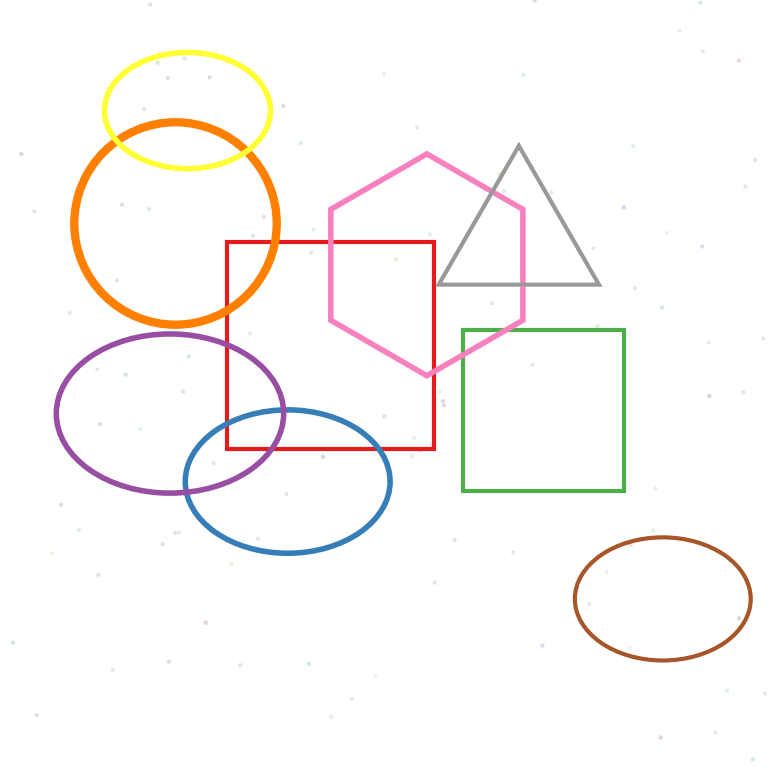[{"shape": "square", "thickness": 1.5, "radius": 0.67, "center": [0.429, 0.551]}, {"shape": "oval", "thickness": 2, "radius": 0.67, "center": [0.374, 0.375]}, {"shape": "square", "thickness": 1.5, "radius": 0.52, "center": [0.706, 0.467]}, {"shape": "oval", "thickness": 2, "radius": 0.74, "center": [0.221, 0.463]}, {"shape": "circle", "thickness": 3, "radius": 0.66, "center": [0.228, 0.71]}, {"shape": "oval", "thickness": 2, "radius": 0.54, "center": [0.243, 0.856]}, {"shape": "oval", "thickness": 1.5, "radius": 0.57, "center": [0.861, 0.222]}, {"shape": "hexagon", "thickness": 2, "radius": 0.72, "center": [0.554, 0.656]}, {"shape": "triangle", "thickness": 1.5, "radius": 0.6, "center": [0.674, 0.69]}]